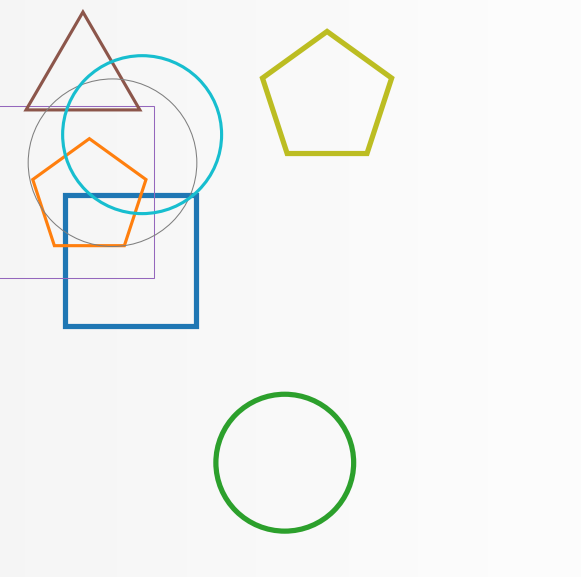[{"shape": "square", "thickness": 2.5, "radius": 0.57, "center": [0.224, 0.548]}, {"shape": "pentagon", "thickness": 1.5, "radius": 0.51, "center": [0.154, 0.657]}, {"shape": "circle", "thickness": 2.5, "radius": 0.59, "center": [0.49, 0.198]}, {"shape": "square", "thickness": 0.5, "radius": 0.74, "center": [0.117, 0.667]}, {"shape": "triangle", "thickness": 1.5, "radius": 0.56, "center": [0.143, 0.865]}, {"shape": "circle", "thickness": 0.5, "radius": 0.73, "center": [0.194, 0.717]}, {"shape": "pentagon", "thickness": 2.5, "radius": 0.58, "center": [0.563, 0.828]}, {"shape": "circle", "thickness": 1.5, "radius": 0.68, "center": [0.245, 0.766]}]